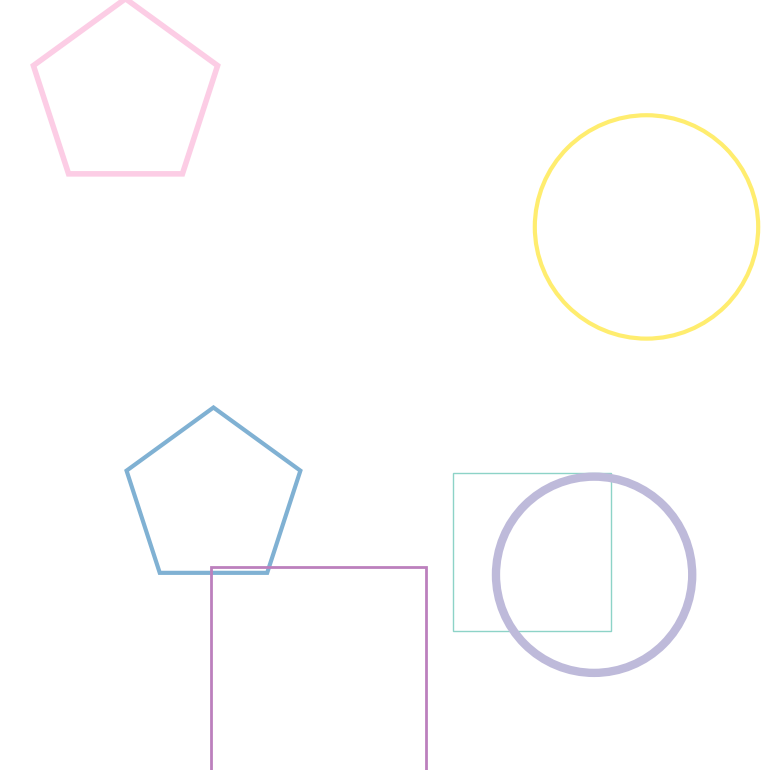[{"shape": "square", "thickness": 0.5, "radius": 0.51, "center": [0.691, 0.283]}, {"shape": "circle", "thickness": 3, "radius": 0.64, "center": [0.772, 0.254]}, {"shape": "pentagon", "thickness": 1.5, "radius": 0.59, "center": [0.277, 0.352]}, {"shape": "pentagon", "thickness": 2, "radius": 0.63, "center": [0.163, 0.876]}, {"shape": "square", "thickness": 1, "radius": 0.7, "center": [0.413, 0.124]}, {"shape": "circle", "thickness": 1.5, "radius": 0.73, "center": [0.84, 0.705]}]